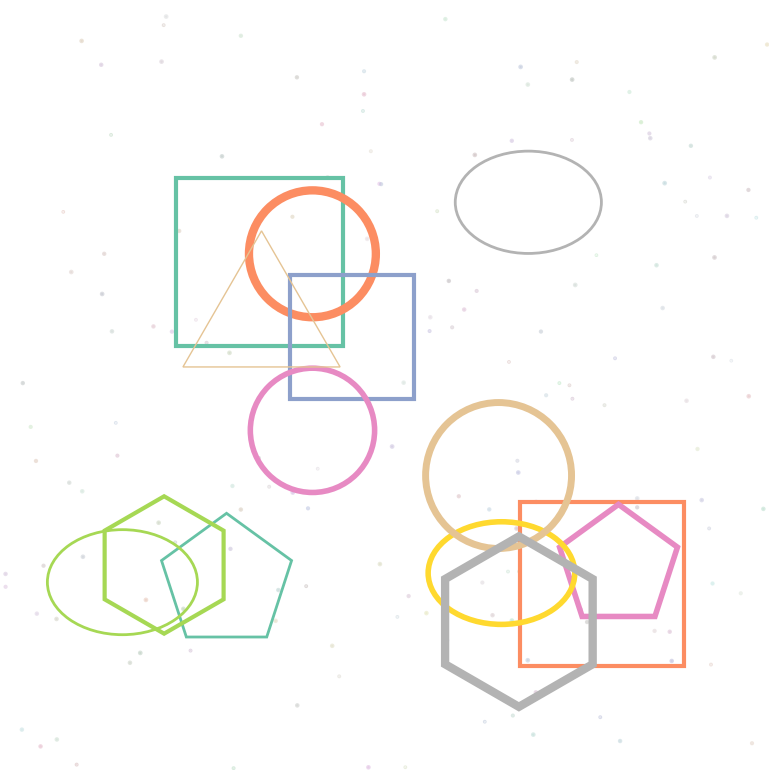[{"shape": "pentagon", "thickness": 1, "radius": 0.44, "center": [0.294, 0.245]}, {"shape": "square", "thickness": 1.5, "radius": 0.54, "center": [0.337, 0.66]}, {"shape": "circle", "thickness": 3, "radius": 0.41, "center": [0.406, 0.67]}, {"shape": "square", "thickness": 1.5, "radius": 0.53, "center": [0.781, 0.241]}, {"shape": "square", "thickness": 1.5, "radius": 0.4, "center": [0.457, 0.563]}, {"shape": "pentagon", "thickness": 2, "radius": 0.4, "center": [0.803, 0.264]}, {"shape": "circle", "thickness": 2, "radius": 0.4, "center": [0.406, 0.441]}, {"shape": "oval", "thickness": 1, "radius": 0.49, "center": [0.159, 0.244]}, {"shape": "hexagon", "thickness": 1.5, "radius": 0.45, "center": [0.213, 0.266]}, {"shape": "oval", "thickness": 2, "radius": 0.48, "center": [0.651, 0.256]}, {"shape": "circle", "thickness": 2.5, "radius": 0.47, "center": [0.648, 0.382]}, {"shape": "triangle", "thickness": 0.5, "radius": 0.59, "center": [0.34, 0.582]}, {"shape": "hexagon", "thickness": 3, "radius": 0.55, "center": [0.674, 0.193]}, {"shape": "oval", "thickness": 1, "radius": 0.47, "center": [0.686, 0.737]}]